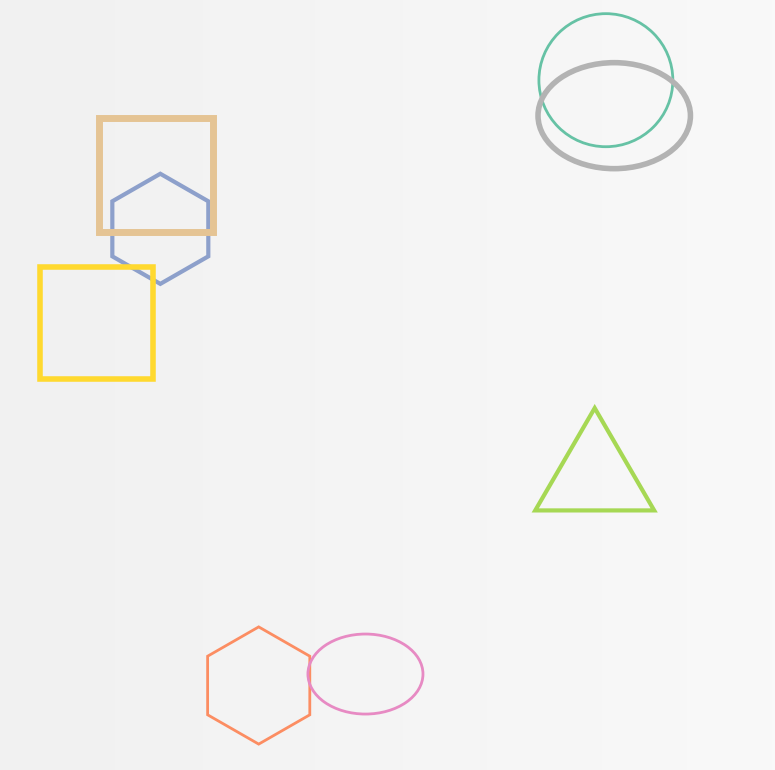[{"shape": "circle", "thickness": 1, "radius": 0.43, "center": [0.782, 0.896]}, {"shape": "hexagon", "thickness": 1, "radius": 0.38, "center": [0.334, 0.11]}, {"shape": "hexagon", "thickness": 1.5, "radius": 0.36, "center": [0.207, 0.703]}, {"shape": "oval", "thickness": 1, "radius": 0.37, "center": [0.472, 0.125]}, {"shape": "triangle", "thickness": 1.5, "radius": 0.44, "center": [0.767, 0.381]}, {"shape": "square", "thickness": 2, "radius": 0.37, "center": [0.125, 0.581]}, {"shape": "square", "thickness": 2.5, "radius": 0.37, "center": [0.201, 0.772]}, {"shape": "oval", "thickness": 2, "radius": 0.49, "center": [0.793, 0.85]}]